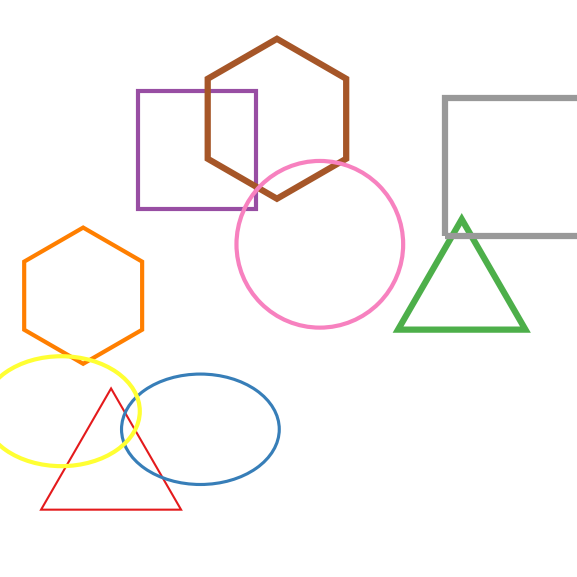[{"shape": "triangle", "thickness": 1, "radius": 0.7, "center": [0.192, 0.187]}, {"shape": "oval", "thickness": 1.5, "radius": 0.68, "center": [0.347, 0.256]}, {"shape": "triangle", "thickness": 3, "radius": 0.64, "center": [0.8, 0.492]}, {"shape": "square", "thickness": 2, "radius": 0.51, "center": [0.341, 0.74]}, {"shape": "hexagon", "thickness": 2, "radius": 0.59, "center": [0.144, 0.487]}, {"shape": "oval", "thickness": 2, "radius": 0.68, "center": [0.106, 0.287]}, {"shape": "hexagon", "thickness": 3, "radius": 0.69, "center": [0.48, 0.793]}, {"shape": "circle", "thickness": 2, "radius": 0.72, "center": [0.554, 0.576]}, {"shape": "square", "thickness": 3, "radius": 0.6, "center": [0.89, 0.711]}]